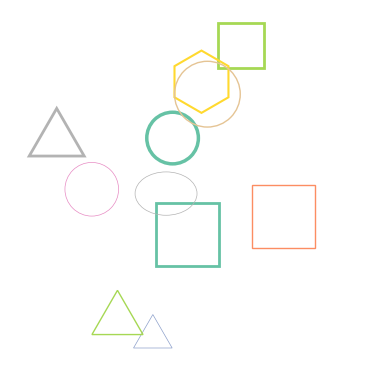[{"shape": "square", "thickness": 2, "radius": 0.41, "center": [0.488, 0.391]}, {"shape": "circle", "thickness": 2.5, "radius": 0.34, "center": [0.448, 0.641]}, {"shape": "square", "thickness": 1, "radius": 0.41, "center": [0.735, 0.437]}, {"shape": "triangle", "thickness": 0.5, "radius": 0.29, "center": [0.397, 0.125]}, {"shape": "circle", "thickness": 0.5, "radius": 0.35, "center": [0.238, 0.508]}, {"shape": "triangle", "thickness": 1, "radius": 0.38, "center": [0.305, 0.169]}, {"shape": "square", "thickness": 2, "radius": 0.3, "center": [0.626, 0.882]}, {"shape": "hexagon", "thickness": 1.5, "radius": 0.4, "center": [0.523, 0.788]}, {"shape": "circle", "thickness": 1, "radius": 0.43, "center": [0.539, 0.755]}, {"shape": "triangle", "thickness": 2, "radius": 0.41, "center": [0.147, 0.636]}, {"shape": "oval", "thickness": 0.5, "radius": 0.4, "center": [0.431, 0.497]}]